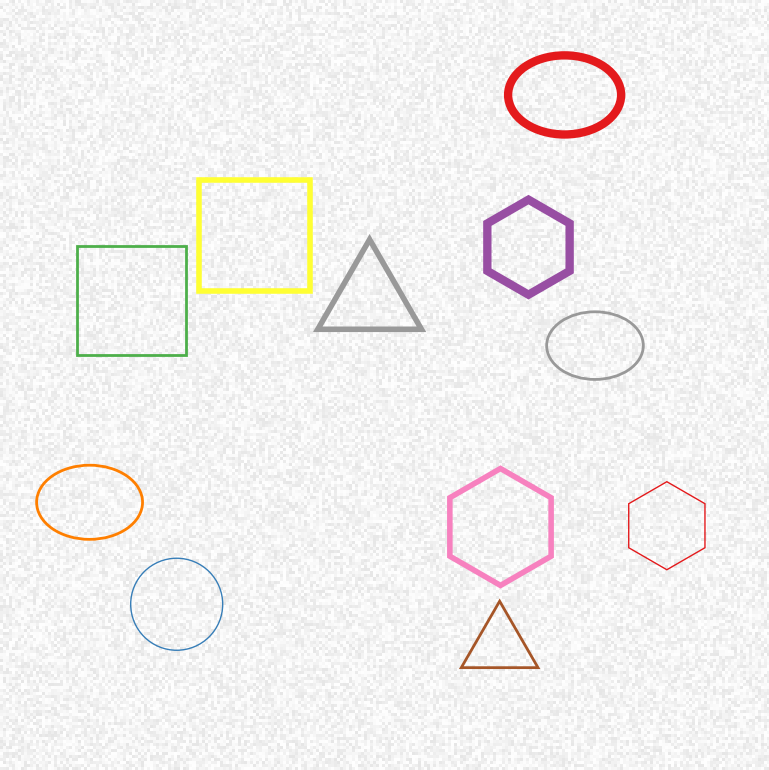[{"shape": "oval", "thickness": 3, "radius": 0.37, "center": [0.733, 0.877]}, {"shape": "hexagon", "thickness": 0.5, "radius": 0.29, "center": [0.866, 0.317]}, {"shape": "circle", "thickness": 0.5, "radius": 0.3, "center": [0.229, 0.215]}, {"shape": "square", "thickness": 1, "radius": 0.35, "center": [0.171, 0.609]}, {"shape": "hexagon", "thickness": 3, "radius": 0.31, "center": [0.686, 0.679]}, {"shape": "oval", "thickness": 1, "radius": 0.34, "center": [0.116, 0.348]}, {"shape": "square", "thickness": 2, "radius": 0.36, "center": [0.33, 0.694]}, {"shape": "triangle", "thickness": 1, "radius": 0.29, "center": [0.649, 0.162]}, {"shape": "hexagon", "thickness": 2, "radius": 0.38, "center": [0.65, 0.316]}, {"shape": "triangle", "thickness": 2, "radius": 0.39, "center": [0.48, 0.611]}, {"shape": "oval", "thickness": 1, "radius": 0.31, "center": [0.773, 0.551]}]